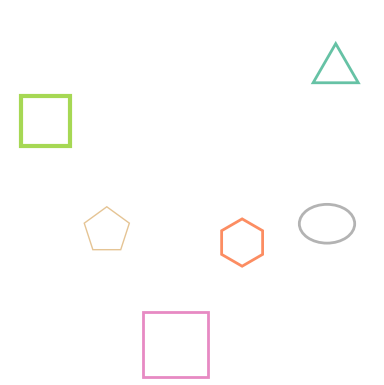[{"shape": "triangle", "thickness": 2, "radius": 0.34, "center": [0.872, 0.819]}, {"shape": "hexagon", "thickness": 2, "radius": 0.31, "center": [0.629, 0.37]}, {"shape": "square", "thickness": 2, "radius": 0.42, "center": [0.456, 0.106]}, {"shape": "square", "thickness": 3, "radius": 0.32, "center": [0.117, 0.686]}, {"shape": "pentagon", "thickness": 1, "radius": 0.31, "center": [0.277, 0.401]}, {"shape": "oval", "thickness": 2, "radius": 0.36, "center": [0.849, 0.419]}]